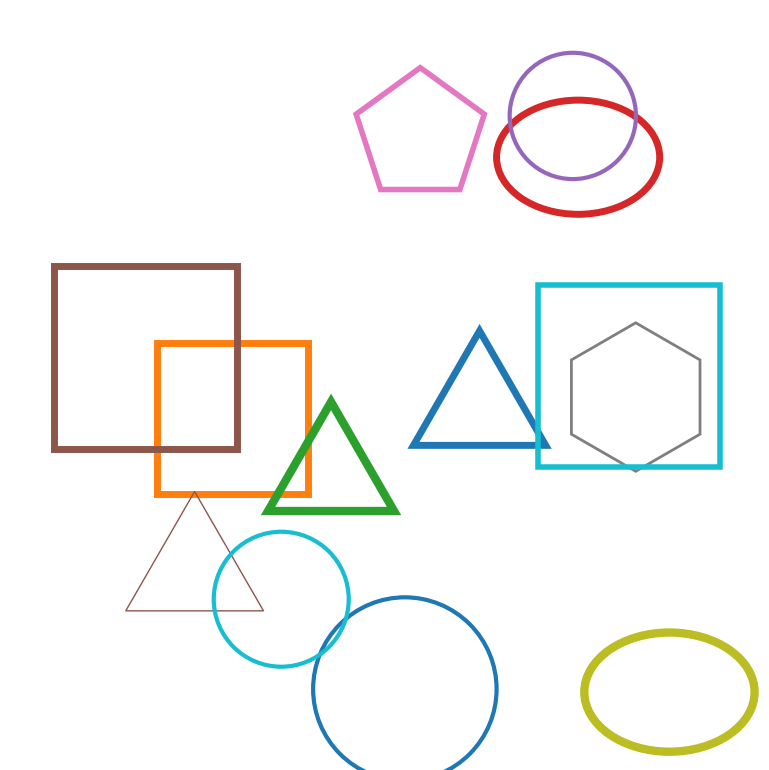[{"shape": "circle", "thickness": 1.5, "radius": 0.6, "center": [0.526, 0.105]}, {"shape": "triangle", "thickness": 2.5, "radius": 0.5, "center": [0.623, 0.471]}, {"shape": "square", "thickness": 2.5, "radius": 0.49, "center": [0.302, 0.456]}, {"shape": "triangle", "thickness": 3, "radius": 0.47, "center": [0.43, 0.384]}, {"shape": "oval", "thickness": 2.5, "radius": 0.53, "center": [0.751, 0.796]}, {"shape": "circle", "thickness": 1.5, "radius": 0.41, "center": [0.744, 0.849]}, {"shape": "square", "thickness": 2.5, "radius": 0.59, "center": [0.189, 0.535]}, {"shape": "triangle", "thickness": 0.5, "radius": 0.52, "center": [0.253, 0.258]}, {"shape": "pentagon", "thickness": 2, "radius": 0.44, "center": [0.546, 0.825]}, {"shape": "hexagon", "thickness": 1, "radius": 0.48, "center": [0.826, 0.484]}, {"shape": "oval", "thickness": 3, "radius": 0.55, "center": [0.869, 0.101]}, {"shape": "square", "thickness": 2, "radius": 0.59, "center": [0.817, 0.512]}, {"shape": "circle", "thickness": 1.5, "radius": 0.44, "center": [0.365, 0.222]}]